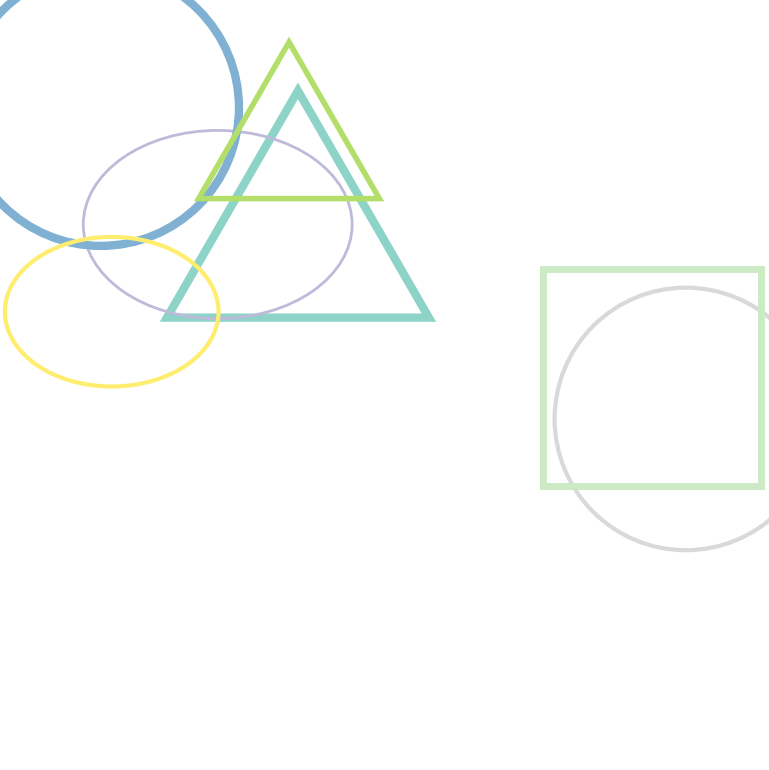[{"shape": "triangle", "thickness": 3, "radius": 0.98, "center": [0.387, 0.686]}, {"shape": "oval", "thickness": 1, "radius": 0.87, "center": [0.283, 0.708]}, {"shape": "circle", "thickness": 3, "radius": 0.9, "center": [0.131, 0.86]}, {"shape": "triangle", "thickness": 2, "radius": 0.68, "center": [0.375, 0.81]}, {"shape": "circle", "thickness": 1.5, "radius": 0.85, "center": [0.891, 0.456]}, {"shape": "square", "thickness": 2.5, "radius": 0.71, "center": [0.847, 0.51]}, {"shape": "oval", "thickness": 1.5, "radius": 0.69, "center": [0.145, 0.595]}]